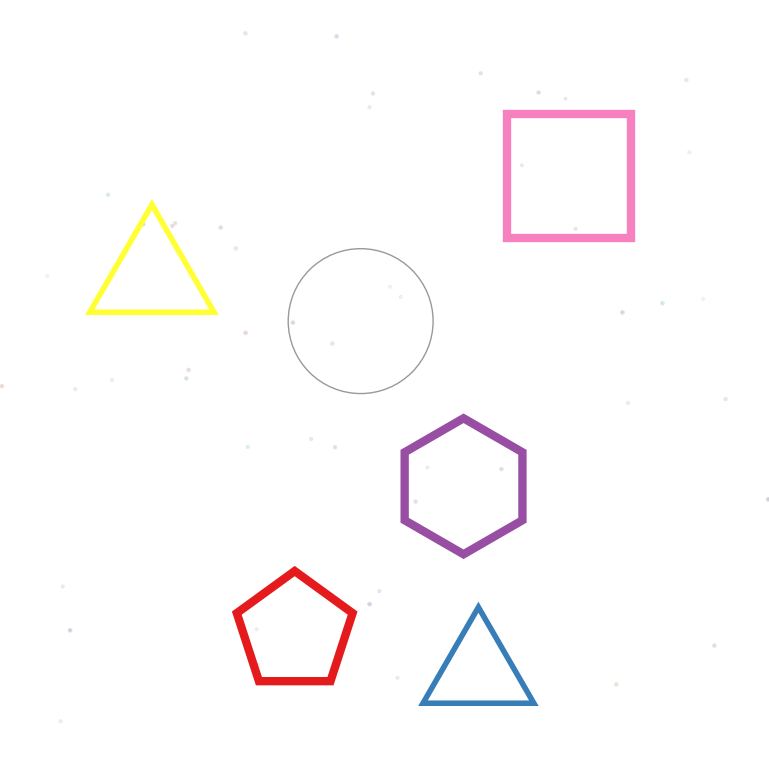[{"shape": "pentagon", "thickness": 3, "radius": 0.4, "center": [0.383, 0.179]}, {"shape": "triangle", "thickness": 2, "radius": 0.42, "center": [0.621, 0.128]}, {"shape": "hexagon", "thickness": 3, "radius": 0.44, "center": [0.602, 0.368]}, {"shape": "triangle", "thickness": 2, "radius": 0.47, "center": [0.197, 0.641]}, {"shape": "square", "thickness": 3, "radius": 0.4, "center": [0.739, 0.772]}, {"shape": "circle", "thickness": 0.5, "radius": 0.47, "center": [0.468, 0.583]}]